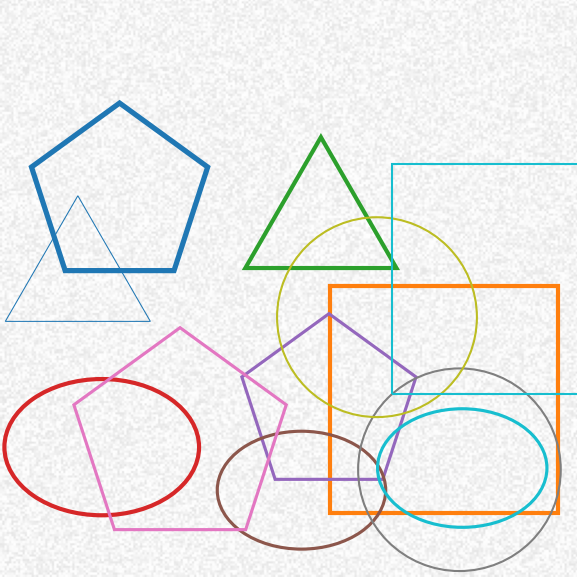[{"shape": "pentagon", "thickness": 2.5, "radius": 0.8, "center": [0.207, 0.66]}, {"shape": "triangle", "thickness": 0.5, "radius": 0.73, "center": [0.135, 0.515]}, {"shape": "square", "thickness": 2, "radius": 0.99, "center": [0.769, 0.307]}, {"shape": "triangle", "thickness": 2, "radius": 0.76, "center": [0.556, 0.611]}, {"shape": "oval", "thickness": 2, "radius": 0.84, "center": [0.176, 0.225]}, {"shape": "pentagon", "thickness": 1.5, "radius": 0.79, "center": [0.57, 0.297]}, {"shape": "oval", "thickness": 1.5, "radius": 0.73, "center": [0.522, 0.15]}, {"shape": "pentagon", "thickness": 1.5, "radius": 0.97, "center": [0.312, 0.238]}, {"shape": "circle", "thickness": 1, "radius": 0.88, "center": [0.796, 0.186]}, {"shape": "circle", "thickness": 1, "radius": 0.87, "center": [0.653, 0.45]}, {"shape": "square", "thickness": 1, "radius": 0.99, "center": [0.877, 0.516]}, {"shape": "oval", "thickness": 1.5, "radius": 0.73, "center": [0.8, 0.189]}]